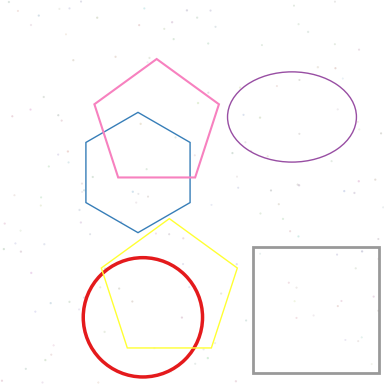[{"shape": "circle", "thickness": 2.5, "radius": 0.77, "center": [0.371, 0.176]}, {"shape": "hexagon", "thickness": 1, "radius": 0.78, "center": [0.358, 0.552]}, {"shape": "oval", "thickness": 1, "radius": 0.84, "center": [0.758, 0.696]}, {"shape": "pentagon", "thickness": 1, "radius": 0.93, "center": [0.44, 0.246]}, {"shape": "pentagon", "thickness": 1.5, "radius": 0.85, "center": [0.407, 0.677]}, {"shape": "square", "thickness": 2, "radius": 0.82, "center": [0.822, 0.194]}]